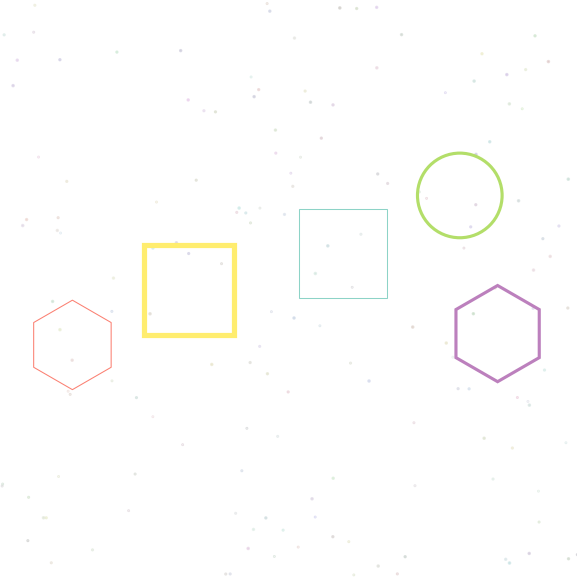[{"shape": "square", "thickness": 0.5, "radius": 0.38, "center": [0.594, 0.56]}, {"shape": "hexagon", "thickness": 0.5, "radius": 0.39, "center": [0.125, 0.402]}, {"shape": "circle", "thickness": 1.5, "radius": 0.37, "center": [0.796, 0.661]}, {"shape": "hexagon", "thickness": 1.5, "radius": 0.42, "center": [0.862, 0.421]}, {"shape": "square", "thickness": 2.5, "radius": 0.39, "center": [0.327, 0.497]}]